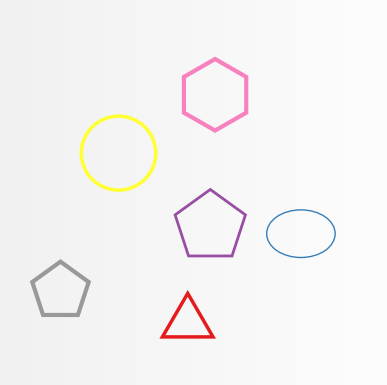[{"shape": "triangle", "thickness": 2.5, "radius": 0.38, "center": [0.484, 0.163]}, {"shape": "oval", "thickness": 1, "radius": 0.44, "center": [0.777, 0.393]}, {"shape": "pentagon", "thickness": 2, "radius": 0.48, "center": [0.543, 0.412]}, {"shape": "circle", "thickness": 2.5, "radius": 0.48, "center": [0.306, 0.602]}, {"shape": "hexagon", "thickness": 3, "radius": 0.46, "center": [0.555, 0.754]}, {"shape": "pentagon", "thickness": 3, "radius": 0.38, "center": [0.156, 0.244]}]